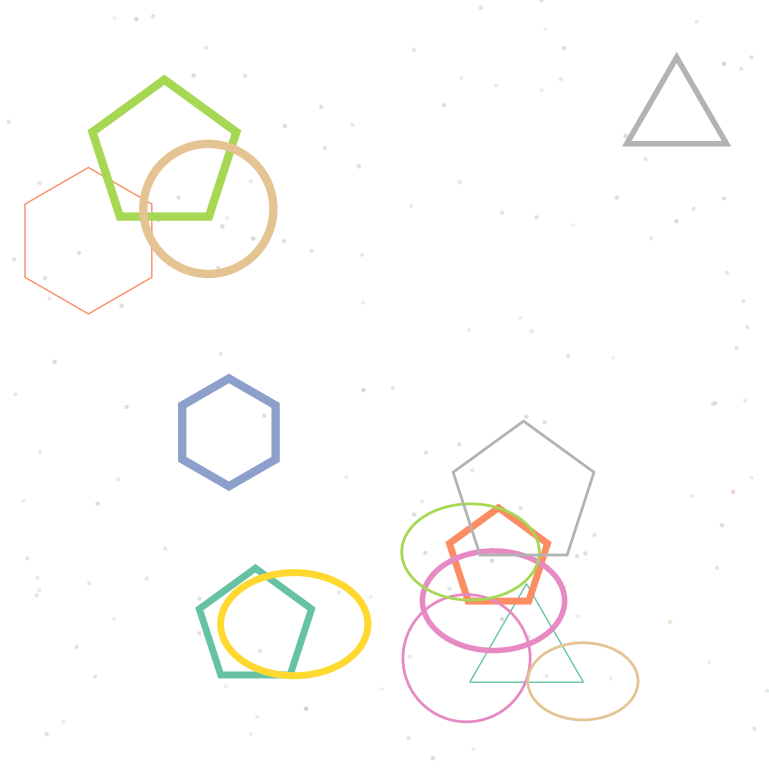[{"shape": "triangle", "thickness": 0.5, "radius": 0.43, "center": [0.684, 0.157]}, {"shape": "pentagon", "thickness": 2.5, "radius": 0.38, "center": [0.332, 0.185]}, {"shape": "pentagon", "thickness": 2.5, "radius": 0.34, "center": [0.647, 0.274]}, {"shape": "hexagon", "thickness": 0.5, "radius": 0.48, "center": [0.115, 0.687]}, {"shape": "hexagon", "thickness": 3, "radius": 0.35, "center": [0.297, 0.439]}, {"shape": "oval", "thickness": 2, "radius": 0.46, "center": [0.641, 0.22]}, {"shape": "circle", "thickness": 1, "radius": 0.41, "center": [0.606, 0.145]}, {"shape": "pentagon", "thickness": 3, "radius": 0.49, "center": [0.214, 0.798]}, {"shape": "oval", "thickness": 1, "radius": 0.45, "center": [0.611, 0.283]}, {"shape": "oval", "thickness": 2.5, "radius": 0.48, "center": [0.382, 0.189]}, {"shape": "circle", "thickness": 3, "radius": 0.42, "center": [0.271, 0.729]}, {"shape": "oval", "thickness": 1, "radius": 0.36, "center": [0.757, 0.115]}, {"shape": "pentagon", "thickness": 1, "radius": 0.48, "center": [0.68, 0.357]}, {"shape": "triangle", "thickness": 2, "radius": 0.37, "center": [0.879, 0.851]}]